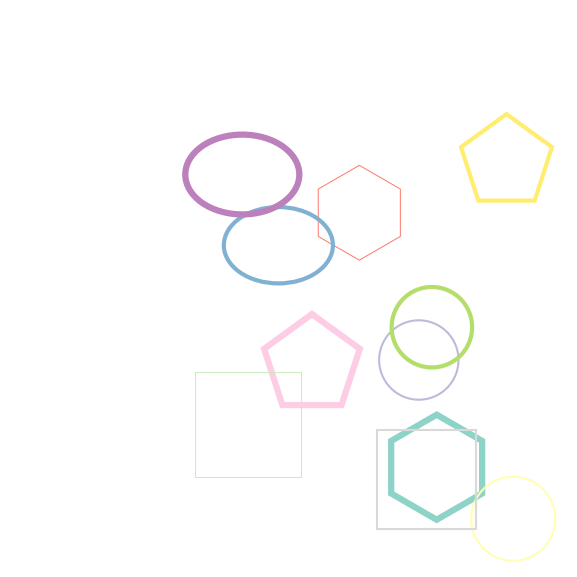[{"shape": "hexagon", "thickness": 3, "radius": 0.45, "center": [0.756, 0.19]}, {"shape": "circle", "thickness": 1, "radius": 0.36, "center": [0.889, 0.101]}, {"shape": "circle", "thickness": 1, "radius": 0.34, "center": [0.725, 0.376]}, {"shape": "hexagon", "thickness": 0.5, "radius": 0.41, "center": [0.622, 0.631]}, {"shape": "oval", "thickness": 2, "radius": 0.47, "center": [0.482, 0.574]}, {"shape": "circle", "thickness": 2, "radius": 0.35, "center": [0.748, 0.433]}, {"shape": "pentagon", "thickness": 3, "radius": 0.44, "center": [0.54, 0.368]}, {"shape": "square", "thickness": 1, "radius": 0.43, "center": [0.738, 0.169]}, {"shape": "oval", "thickness": 3, "radius": 0.49, "center": [0.42, 0.697]}, {"shape": "square", "thickness": 0.5, "radius": 0.46, "center": [0.429, 0.264]}, {"shape": "pentagon", "thickness": 2, "radius": 0.41, "center": [0.877, 0.719]}]